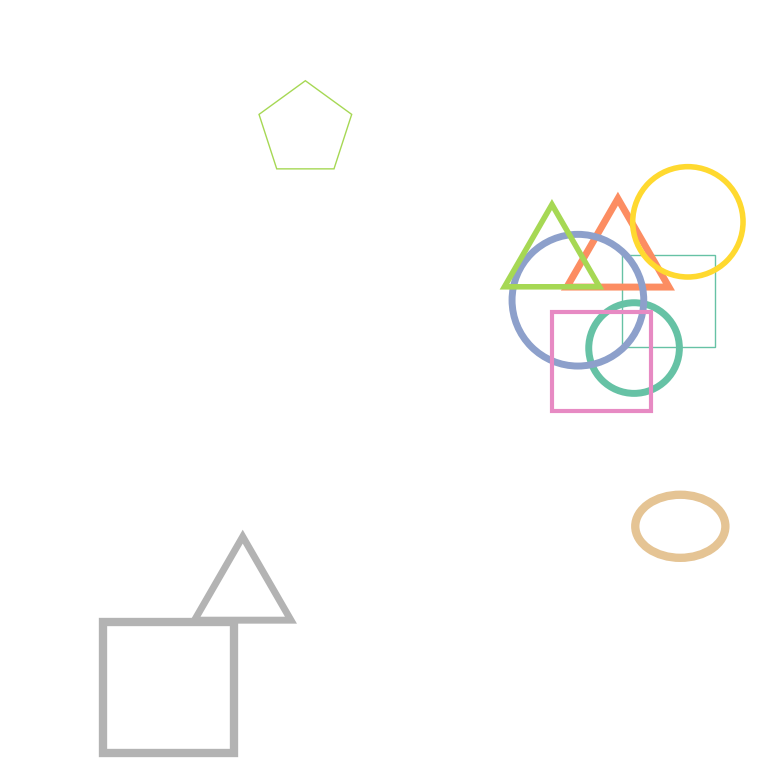[{"shape": "circle", "thickness": 2.5, "radius": 0.29, "center": [0.823, 0.548]}, {"shape": "square", "thickness": 0.5, "radius": 0.3, "center": [0.868, 0.609]}, {"shape": "triangle", "thickness": 2.5, "radius": 0.38, "center": [0.802, 0.665]}, {"shape": "circle", "thickness": 2.5, "radius": 0.43, "center": [0.751, 0.61]}, {"shape": "square", "thickness": 1.5, "radius": 0.32, "center": [0.781, 0.531]}, {"shape": "triangle", "thickness": 2, "radius": 0.36, "center": [0.717, 0.663]}, {"shape": "pentagon", "thickness": 0.5, "radius": 0.32, "center": [0.397, 0.832]}, {"shape": "circle", "thickness": 2, "radius": 0.36, "center": [0.893, 0.712]}, {"shape": "oval", "thickness": 3, "radius": 0.29, "center": [0.884, 0.317]}, {"shape": "square", "thickness": 3, "radius": 0.43, "center": [0.219, 0.107]}, {"shape": "triangle", "thickness": 2.5, "radius": 0.36, "center": [0.315, 0.231]}]